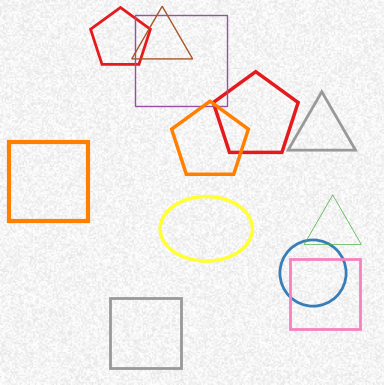[{"shape": "pentagon", "thickness": 2, "radius": 0.41, "center": [0.313, 0.899]}, {"shape": "pentagon", "thickness": 2.5, "radius": 0.58, "center": [0.664, 0.698]}, {"shape": "circle", "thickness": 2, "radius": 0.43, "center": [0.813, 0.291]}, {"shape": "triangle", "thickness": 0.5, "radius": 0.43, "center": [0.864, 0.408]}, {"shape": "square", "thickness": 1, "radius": 0.6, "center": [0.47, 0.843]}, {"shape": "square", "thickness": 3, "radius": 0.51, "center": [0.126, 0.528]}, {"shape": "pentagon", "thickness": 2.5, "radius": 0.52, "center": [0.545, 0.632]}, {"shape": "oval", "thickness": 2.5, "radius": 0.6, "center": [0.536, 0.406]}, {"shape": "triangle", "thickness": 1, "radius": 0.46, "center": [0.421, 0.893]}, {"shape": "square", "thickness": 2, "radius": 0.45, "center": [0.844, 0.235]}, {"shape": "triangle", "thickness": 2, "radius": 0.51, "center": [0.836, 0.661]}, {"shape": "square", "thickness": 2, "radius": 0.46, "center": [0.378, 0.135]}]